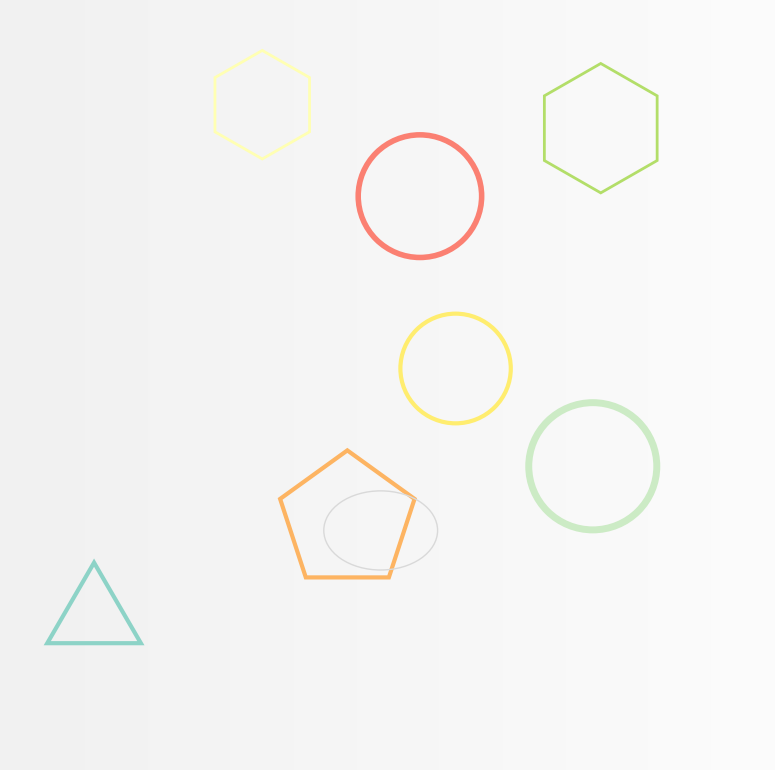[{"shape": "triangle", "thickness": 1.5, "radius": 0.35, "center": [0.121, 0.2]}, {"shape": "hexagon", "thickness": 1, "radius": 0.35, "center": [0.338, 0.864]}, {"shape": "circle", "thickness": 2, "radius": 0.4, "center": [0.542, 0.745]}, {"shape": "pentagon", "thickness": 1.5, "radius": 0.46, "center": [0.448, 0.324]}, {"shape": "hexagon", "thickness": 1, "radius": 0.42, "center": [0.775, 0.834]}, {"shape": "oval", "thickness": 0.5, "radius": 0.37, "center": [0.491, 0.311]}, {"shape": "circle", "thickness": 2.5, "radius": 0.41, "center": [0.765, 0.394]}, {"shape": "circle", "thickness": 1.5, "radius": 0.36, "center": [0.588, 0.521]}]